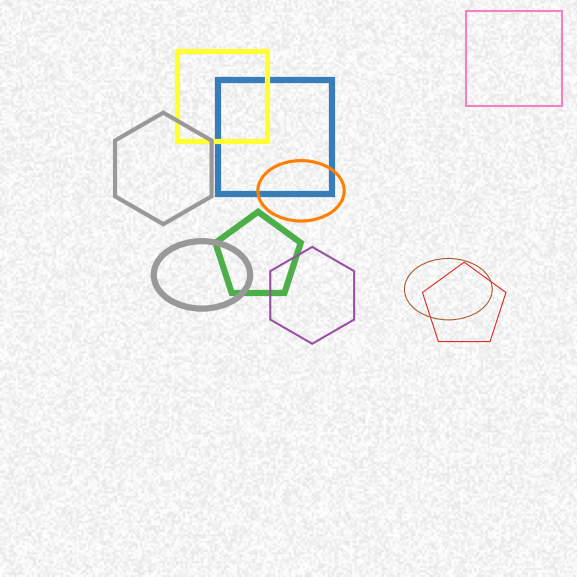[{"shape": "pentagon", "thickness": 0.5, "radius": 0.38, "center": [0.804, 0.469]}, {"shape": "square", "thickness": 3, "radius": 0.49, "center": [0.476, 0.762]}, {"shape": "pentagon", "thickness": 3, "radius": 0.39, "center": [0.447, 0.555]}, {"shape": "hexagon", "thickness": 1, "radius": 0.42, "center": [0.541, 0.488]}, {"shape": "oval", "thickness": 1.5, "radius": 0.37, "center": [0.521, 0.669]}, {"shape": "square", "thickness": 2.5, "radius": 0.39, "center": [0.385, 0.833]}, {"shape": "oval", "thickness": 0.5, "radius": 0.38, "center": [0.776, 0.498]}, {"shape": "square", "thickness": 1, "radius": 0.41, "center": [0.89, 0.898]}, {"shape": "hexagon", "thickness": 2, "radius": 0.48, "center": [0.283, 0.707]}, {"shape": "oval", "thickness": 3, "radius": 0.42, "center": [0.35, 0.523]}]